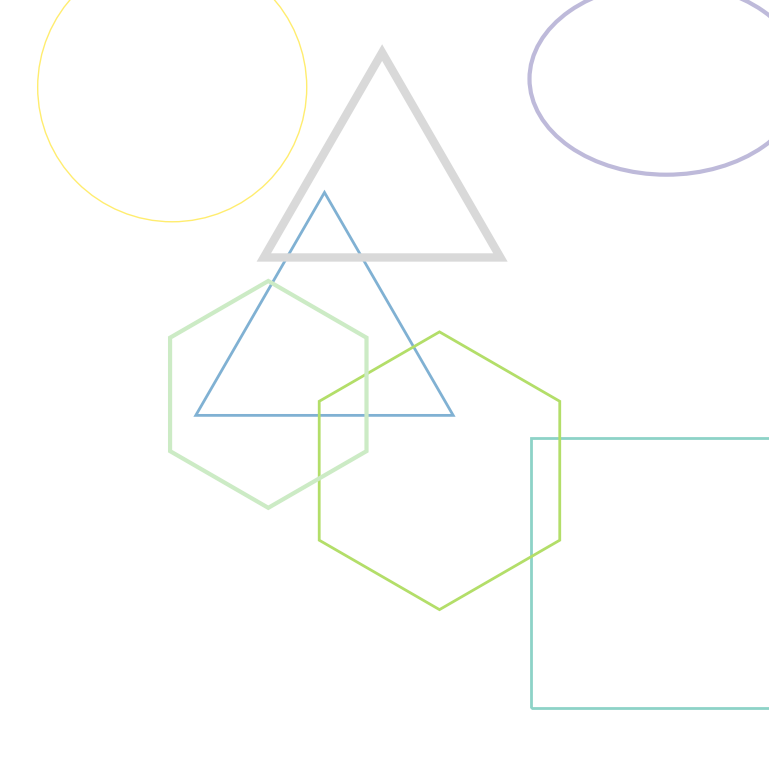[{"shape": "square", "thickness": 1, "radius": 0.88, "center": [0.865, 0.255]}, {"shape": "oval", "thickness": 1.5, "radius": 0.89, "center": [0.865, 0.898]}, {"shape": "triangle", "thickness": 1, "radius": 0.97, "center": [0.421, 0.557]}, {"shape": "hexagon", "thickness": 1, "radius": 0.9, "center": [0.571, 0.389]}, {"shape": "triangle", "thickness": 3, "radius": 0.89, "center": [0.496, 0.754]}, {"shape": "hexagon", "thickness": 1.5, "radius": 0.74, "center": [0.348, 0.488]}, {"shape": "circle", "thickness": 0.5, "radius": 0.87, "center": [0.224, 0.887]}]